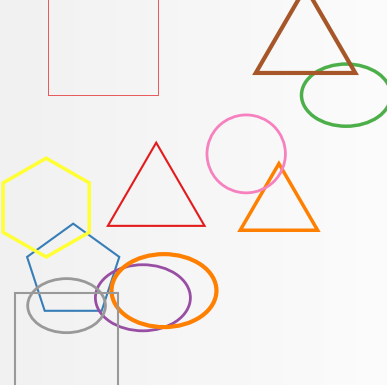[{"shape": "triangle", "thickness": 1.5, "radius": 0.72, "center": [0.403, 0.485]}, {"shape": "square", "thickness": 0.5, "radius": 0.71, "center": [0.266, 0.896]}, {"shape": "pentagon", "thickness": 1.5, "radius": 0.63, "center": [0.189, 0.294]}, {"shape": "oval", "thickness": 2.5, "radius": 0.58, "center": [0.893, 0.753]}, {"shape": "oval", "thickness": 2, "radius": 0.61, "center": [0.369, 0.227]}, {"shape": "triangle", "thickness": 2.5, "radius": 0.58, "center": [0.72, 0.46]}, {"shape": "oval", "thickness": 3, "radius": 0.68, "center": [0.423, 0.245]}, {"shape": "hexagon", "thickness": 2.5, "radius": 0.64, "center": [0.119, 0.461]}, {"shape": "triangle", "thickness": 3, "radius": 0.74, "center": [0.788, 0.885]}, {"shape": "circle", "thickness": 2, "radius": 0.51, "center": [0.635, 0.6]}, {"shape": "oval", "thickness": 2, "radius": 0.5, "center": [0.172, 0.206]}, {"shape": "square", "thickness": 1.5, "radius": 0.67, "center": [0.172, 0.105]}]